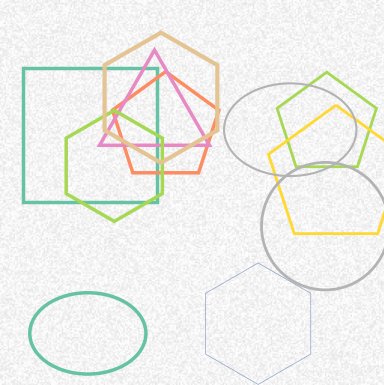[{"shape": "square", "thickness": 2.5, "radius": 0.87, "center": [0.233, 0.65]}, {"shape": "oval", "thickness": 2.5, "radius": 0.75, "center": [0.228, 0.134]}, {"shape": "pentagon", "thickness": 2.5, "radius": 0.73, "center": [0.43, 0.669]}, {"shape": "hexagon", "thickness": 0.5, "radius": 0.79, "center": [0.671, 0.159]}, {"shape": "triangle", "thickness": 2.5, "radius": 0.82, "center": [0.401, 0.705]}, {"shape": "hexagon", "thickness": 2.5, "radius": 0.72, "center": [0.297, 0.569]}, {"shape": "pentagon", "thickness": 2, "radius": 0.68, "center": [0.849, 0.677]}, {"shape": "pentagon", "thickness": 2, "radius": 0.92, "center": [0.873, 0.542]}, {"shape": "hexagon", "thickness": 3, "radius": 0.85, "center": [0.418, 0.746]}, {"shape": "circle", "thickness": 2, "radius": 0.83, "center": [0.845, 0.413]}, {"shape": "oval", "thickness": 1.5, "radius": 0.86, "center": [0.754, 0.663]}]